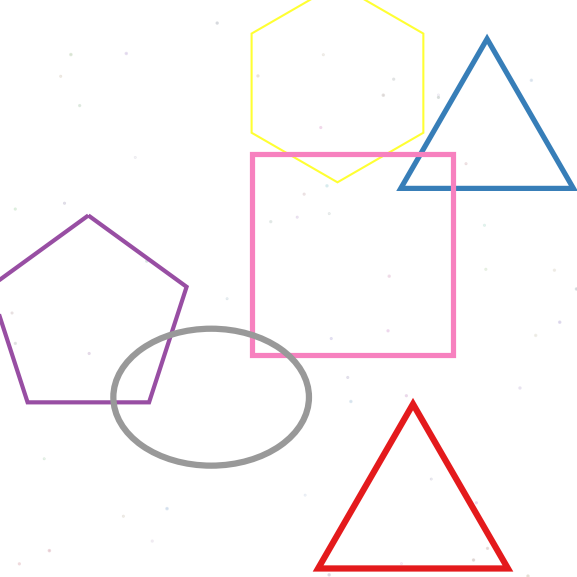[{"shape": "triangle", "thickness": 3, "radius": 0.95, "center": [0.715, 0.11]}, {"shape": "triangle", "thickness": 2.5, "radius": 0.86, "center": [0.843, 0.759]}, {"shape": "pentagon", "thickness": 2, "radius": 0.89, "center": [0.153, 0.447]}, {"shape": "hexagon", "thickness": 1, "radius": 0.86, "center": [0.584, 0.855]}, {"shape": "square", "thickness": 2.5, "radius": 0.87, "center": [0.61, 0.558]}, {"shape": "oval", "thickness": 3, "radius": 0.85, "center": [0.366, 0.311]}]